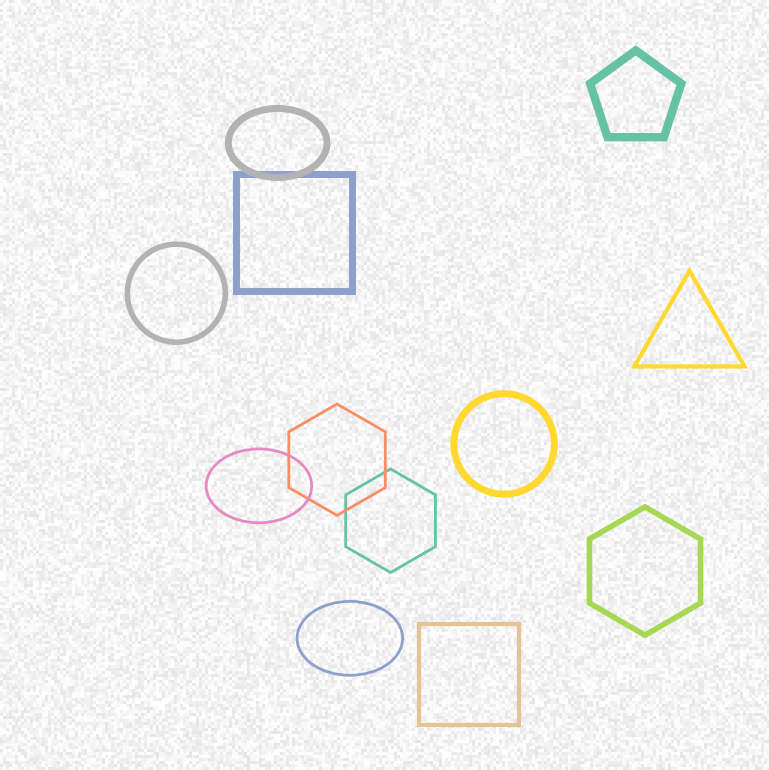[{"shape": "hexagon", "thickness": 1, "radius": 0.34, "center": [0.507, 0.324]}, {"shape": "pentagon", "thickness": 3, "radius": 0.31, "center": [0.826, 0.872]}, {"shape": "hexagon", "thickness": 1, "radius": 0.36, "center": [0.438, 0.403]}, {"shape": "oval", "thickness": 1, "radius": 0.34, "center": [0.454, 0.171]}, {"shape": "square", "thickness": 2.5, "radius": 0.38, "center": [0.382, 0.698]}, {"shape": "oval", "thickness": 1, "radius": 0.34, "center": [0.336, 0.369]}, {"shape": "hexagon", "thickness": 2, "radius": 0.42, "center": [0.838, 0.258]}, {"shape": "triangle", "thickness": 1.5, "radius": 0.41, "center": [0.895, 0.565]}, {"shape": "circle", "thickness": 2.5, "radius": 0.33, "center": [0.655, 0.423]}, {"shape": "square", "thickness": 1.5, "radius": 0.33, "center": [0.609, 0.124]}, {"shape": "circle", "thickness": 2, "radius": 0.32, "center": [0.229, 0.619]}, {"shape": "oval", "thickness": 2.5, "radius": 0.32, "center": [0.361, 0.814]}]